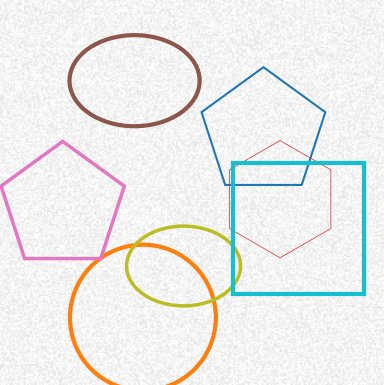[{"shape": "pentagon", "thickness": 1.5, "radius": 0.85, "center": [0.684, 0.656]}, {"shape": "circle", "thickness": 3, "radius": 0.95, "center": [0.371, 0.175]}, {"shape": "hexagon", "thickness": 0.5, "radius": 0.76, "center": [0.728, 0.483]}, {"shape": "oval", "thickness": 3, "radius": 0.84, "center": [0.35, 0.79]}, {"shape": "pentagon", "thickness": 2.5, "radius": 0.84, "center": [0.163, 0.465]}, {"shape": "oval", "thickness": 2.5, "radius": 0.74, "center": [0.477, 0.309]}, {"shape": "square", "thickness": 3, "radius": 0.85, "center": [0.776, 0.406]}]